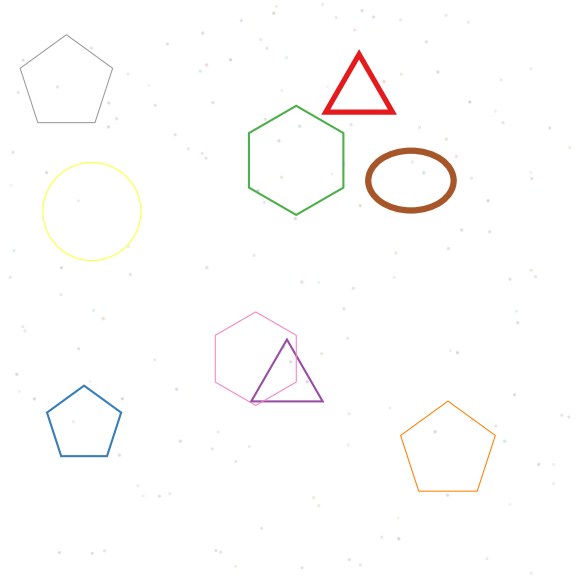[{"shape": "triangle", "thickness": 2.5, "radius": 0.33, "center": [0.622, 0.838]}, {"shape": "pentagon", "thickness": 1, "radius": 0.34, "center": [0.146, 0.264]}, {"shape": "hexagon", "thickness": 1, "radius": 0.47, "center": [0.513, 0.721]}, {"shape": "triangle", "thickness": 1, "radius": 0.36, "center": [0.497, 0.34]}, {"shape": "pentagon", "thickness": 0.5, "radius": 0.43, "center": [0.776, 0.218]}, {"shape": "circle", "thickness": 0.5, "radius": 0.42, "center": [0.159, 0.633]}, {"shape": "oval", "thickness": 3, "radius": 0.37, "center": [0.712, 0.686]}, {"shape": "hexagon", "thickness": 0.5, "radius": 0.4, "center": [0.443, 0.378]}, {"shape": "pentagon", "thickness": 0.5, "radius": 0.42, "center": [0.115, 0.855]}]